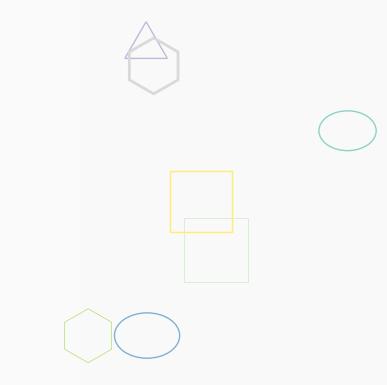[{"shape": "oval", "thickness": 1, "radius": 0.37, "center": [0.897, 0.66]}, {"shape": "triangle", "thickness": 1, "radius": 0.32, "center": [0.377, 0.88]}, {"shape": "oval", "thickness": 1, "radius": 0.42, "center": [0.38, 0.128]}, {"shape": "hexagon", "thickness": 0.5, "radius": 0.35, "center": [0.227, 0.128]}, {"shape": "hexagon", "thickness": 2, "radius": 0.36, "center": [0.397, 0.829]}, {"shape": "square", "thickness": 0.5, "radius": 0.41, "center": [0.558, 0.351]}, {"shape": "square", "thickness": 1, "radius": 0.39, "center": [0.519, 0.477]}]